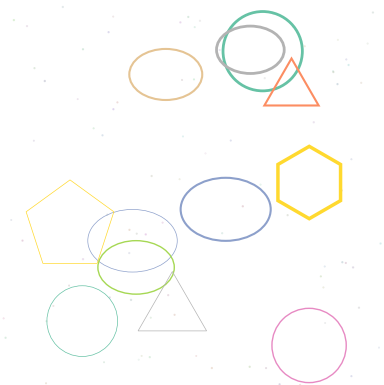[{"shape": "circle", "thickness": 0.5, "radius": 0.46, "center": [0.214, 0.166]}, {"shape": "circle", "thickness": 2, "radius": 0.52, "center": [0.682, 0.867]}, {"shape": "triangle", "thickness": 1.5, "radius": 0.41, "center": [0.757, 0.767]}, {"shape": "oval", "thickness": 0.5, "radius": 0.58, "center": [0.344, 0.375]}, {"shape": "oval", "thickness": 1.5, "radius": 0.58, "center": [0.586, 0.456]}, {"shape": "circle", "thickness": 1, "radius": 0.48, "center": [0.803, 0.103]}, {"shape": "oval", "thickness": 1, "radius": 0.5, "center": [0.353, 0.305]}, {"shape": "hexagon", "thickness": 2.5, "radius": 0.47, "center": [0.803, 0.526]}, {"shape": "pentagon", "thickness": 0.5, "radius": 0.6, "center": [0.182, 0.413]}, {"shape": "oval", "thickness": 1.5, "radius": 0.47, "center": [0.431, 0.807]}, {"shape": "triangle", "thickness": 0.5, "radius": 0.51, "center": [0.448, 0.192]}, {"shape": "oval", "thickness": 2, "radius": 0.44, "center": [0.65, 0.871]}]